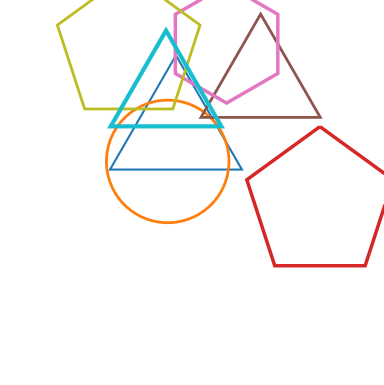[{"shape": "triangle", "thickness": 1.5, "radius": 0.99, "center": [0.457, 0.658]}, {"shape": "circle", "thickness": 2, "radius": 0.8, "center": [0.436, 0.581]}, {"shape": "pentagon", "thickness": 2.5, "radius": 1.0, "center": [0.831, 0.471]}, {"shape": "triangle", "thickness": 2, "radius": 0.89, "center": [0.677, 0.785]}, {"shape": "hexagon", "thickness": 2.5, "radius": 0.77, "center": [0.588, 0.886]}, {"shape": "pentagon", "thickness": 2, "radius": 0.97, "center": [0.334, 0.875]}, {"shape": "triangle", "thickness": 3, "radius": 0.83, "center": [0.431, 0.755]}]